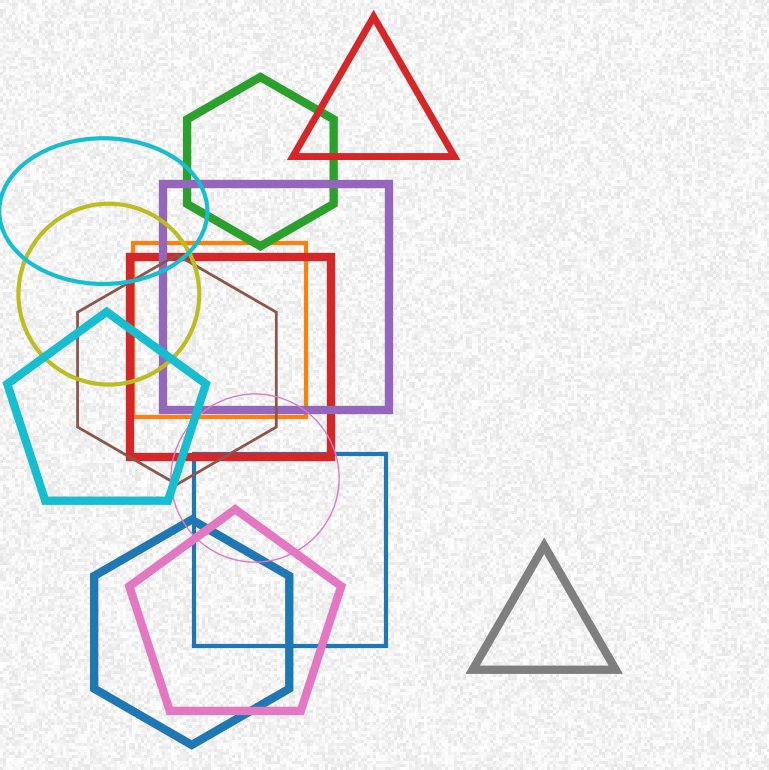[{"shape": "hexagon", "thickness": 3, "radius": 0.73, "center": [0.249, 0.179]}, {"shape": "square", "thickness": 1.5, "radius": 0.62, "center": [0.376, 0.285]}, {"shape": "square", "thickness": 1.5, "radius": 0.56, "center": [0.285, 0.572]}, {"shape": "hexagon", "thickness": 3, "radius": 0.55, "center": [0.338, 0.79]}, {"shape": "triangle", "thickness": 2.5, "radius": 0.61, "center": [0.485, 0.857]}, {"shape": "square", "thickness": 3, "radius": 0.65, "center": [0.299, 0.536]}, {"shape": "square", "thickness": 3, "radius": 0.73, "center": [0.359, 0.615]}, {"shape": "hexagon", "thickness": 1, "radius": 0.75, "center": [0.23, 0.52]}, {"shape": "pentagon", "thickness": 3, "radius": 0.72, "center": [0.306, 0.194]}, {"shape": "circle", "thickness": 0.5, "radius": 0.55, "center": [0.331, 0.379]}, {"shape": "triangle", "thickness": 3, "radius": 0.54, "center": [0.707, 0.184]}, {"shape": "circle", "thickness": 1.5, "radius": 0.59, "center": [0.141, 0.618]}, {"shape": "oval", "thickness": 1.5, "radius": 0.68, "center": [0.134, 0.726]}, {"shape": "pentagon", "thickness": 3, "radius": 0.68, "center": [0.138, 0.459]}]